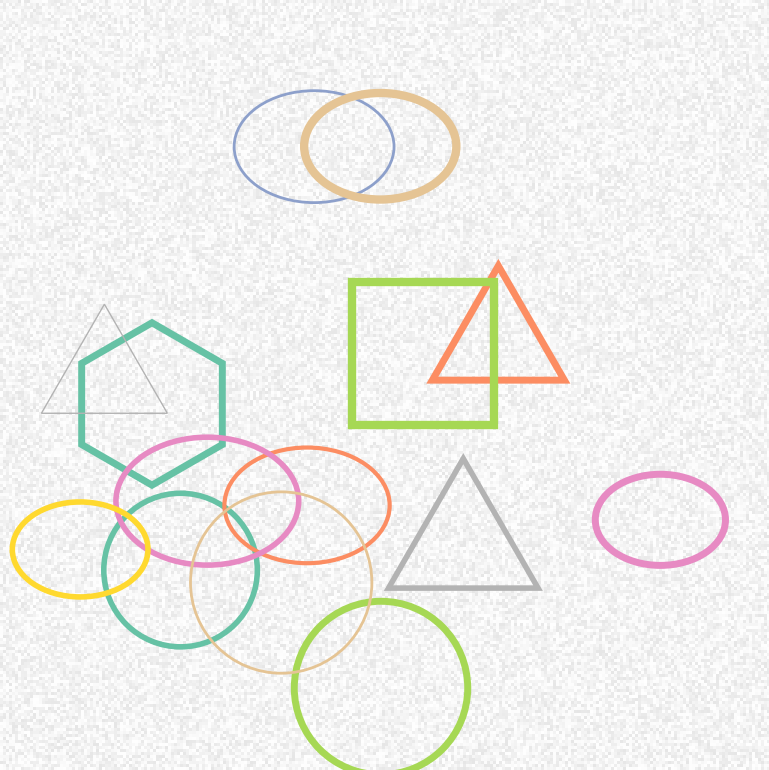[{"shape": "circle", "thickness": 2, "radius": 0.5, "center": [0.235, 0.26]}, {"shape": "hexagon", "thickness": 2.5, "radius": 0.53, "center": [0.197, 0.475]}, {"shape": "triangle", "thickness": 2.5, "radius": 0.49, "center": [0.647, 0.556]}, {"shape": "oval", "thickness": 1.5, "radius": 0.54, "center": [0.399, 0.344]}, {"shape": "oval", "thickness": 1, "radius": 0.52, "center": [0.408, 0.81]}, {"shape": "oval", "thickness": 2, "radius": 0.59, "center": [0.269, 0.349]}, {"shape": "oval", "thickness": 2.5, "radius": 0.42, "center": [0.858, 0.325]}, {"shape": "circle", "thickness": 2.5, "radius": 0.56, "center": [0.495, 0.107]}, {"shape": "square", "thickness": 3, "radius": 0.46, "center": [0.549, 0.541]}, {"shape": "oval", "thickness": 2, "radius": 0.44, "center": [0.104, 0.286]}, {"shape": "oval", "thickness": 3, "radius": 0.49, "center": [0.494, 0.81]}, {"shape": "circle", "thickness": 1, "radius": 0.59, "center": [0.365, 0.243]}, {"shape": "triangle", "thickness": 2, "radius": 0.56, "center": [0.602, 0.292]}, {"shape": "triangle", "thickness": 0.5, "radius": 0.47, "center": [0.136, 0.511]}]